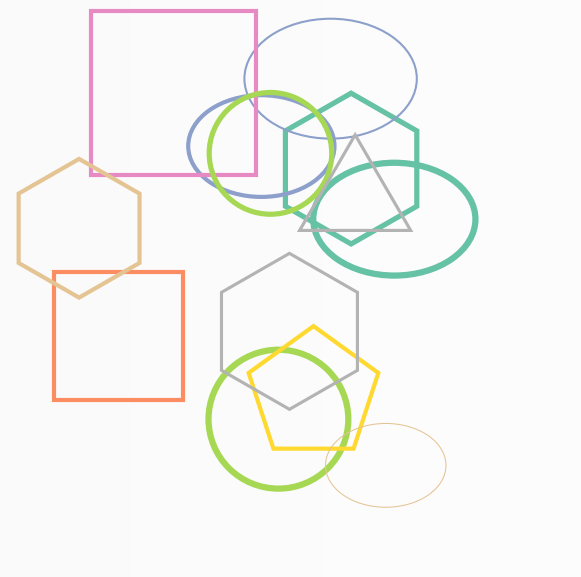[{"shape": "hexagon", "thickness": 2.5, "radius": 0.65, "center": [0.604, 0.707]}, {"shape": "oval", "thickness": 3, "radius": 0.7, "center": [0.678, 0.62]}, {"shape": "square", "thickness": 2, "radius": 0.55, "center": [0.203, 0.417]}, {"shape": "oval", "thickness": 2, "radius": 0.63, "center": [0.45, 0.746]}, {"shape": "oval", "thickness": 1, "radius": 0.74, "center": [0.569, 0.863]}, {"shape": "square", "thickness": 2, "radius": 0.71, "center": [0.298, 0.838]}, {"shape": "circle", "thickness": 3, "radius": 0.6, "center": [0.479, 0.273]}, {"shape": "circle", "thickness": 2.5, "radius": 0.53, "center": [0.465, 0.734]}, {"shape": "pentagon", "thickness": 2, "radius": 0.59, "center": [0.539, 0.317]}, {"shape": "hexagon", "thickness": 2, "radius": 0.6, "center": [0.136, 0.604]}, {"shape": "oval", "thickness": 0.5, "radius": 0.52, "center": [0.664, 0.193]}, {"shape": "triangle", "thickness": 1.5, "radius": 0.55, "center": [0.611, 0.655]}, {"shape": "hexagon", "thickness": 1.5, "radius": 0.68, "center": [0.498, 0.425]}]